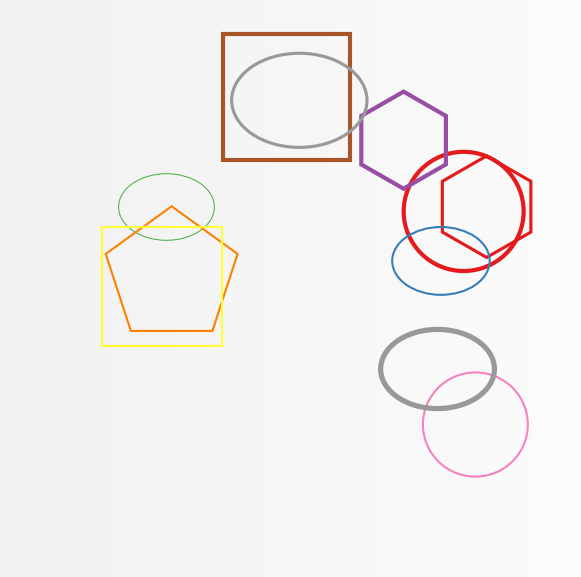[{"shape": "hexagon", "thickness": 1.5, "radius": 0.44, "center": [0.837, 0.641]}, {"shape": "circle", "thickness": 2, "radius": 0.52, "center": [0.798, 0.633]}, {"shape": "oval", "thickness": 1, "radius": 0.42, "center": [0.759, 0.547]}, {"shape": "oval", "thickness": 0.5, "radius": 0.41, "center": [0.286, 0.641]}, {"shape": "hexagon", "thickness": 2, "radius": 0.42, "center": [0.694, 0.756]}, {"shape": "pentagon", "thickness": 1, "radius": 0.6, "center": [0.295, 0.523]}, {"shape": "square", "thickness": 1, "radius": 0.52, "center": [0.279, 0.503]}, {"shape": "square", "thickness": 2, "radius": 0.54, "center": [0.493, 0.831]}, {"shape": "circle", "thickness": 1, "radius": 0.45, "center": [0.818, 0.264]}, {"shape": "oval", "thickness": 2.5, "radius": 0.49, "center": [0.753, 0.36]}, {"shape": "oval", "thickness": 1.5, "radius": 0.58, "center": [0.515, 0.825]}]